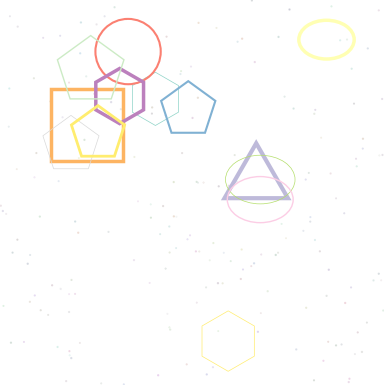[{"shape": "hexagon", "thickness": 0.5, "radius": 0.35, "center": [0.404, 0.743]}, {"shape": "oval", "thickness": 2.5, "radius": 0.36, "center": [0.848, 0.897]}, {"shape": "triangle", "thickness": 3, "radius": 0.48, "center": [0.665, 0.533]}, {"shape": "circle", "thickness": 1.5, "radius": 0.42, "center": [0.333, 0.866]}, {"shape": "pentagon", "thickness": 1.5, "radius": 0.37, "center": [0.489, 0.715]}, {"shape": "square", "thickness": 2.5, "radius": 0.47, "center": [0.225, 0.676]}, {"shape": "oval", "thickness": 0.5, "radius": 0.45, "center": [0.676, 0.534]}, {"shape": "oval", "thickness": 1, "radius": 0.43, "center": [0.676, 0.482]}, {"shape": "pentagon", "thickness": 0.5, "radius": 0.38, "center": [0.184, 0.624]}, {"shape": "hexagon", "thickness": 2.5, "radius": 0.36, "center": [0.311, 0.751]}, {"shape": "pentagon", "thickness": 1, "radius": 0.45, "center": [0.236, 0.817]}, {"shape": "pentagon", "thickness": 2, "radius": 0.36, "center": [0.255, 0.653]}, {"shape": "hexagon", "thickness": 0.5, "radius": 0.39, "center": [0.593, 0.114]}]